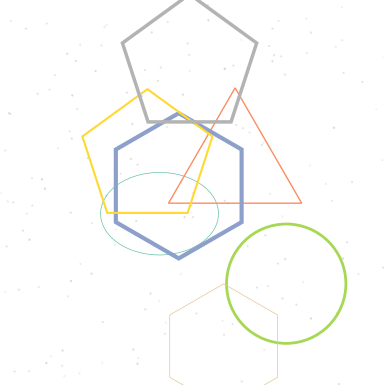[{"shape": "oval", "thickness": 0.5, "radius": 0.77, "center": [0.414, 0.445]}, {"shape": "triangle", "thickness": 1, "radius": 1.0, "center": [0.611, 0.572]}, {"shape": "hexagon", "thickness": 3, "radius": 0.94, "center": [0.464, 0.517]}, {"shape": "circle", "thickness": 2, "radius": 0.78, "center": [0.743, 0.263]}, {"shape": "pentagon", "thickness": 1.5, "radius": 0.89, "center": [0.383, 0.591]}, {"shape": "hexagon", "thickness": 0.5, "radius": 0.81, "center": [0.581, 0.101]}, {"shape": "pentagon", "thickness": 2.5, "radius": 0.92, "center": [0.492, 0.832]}]